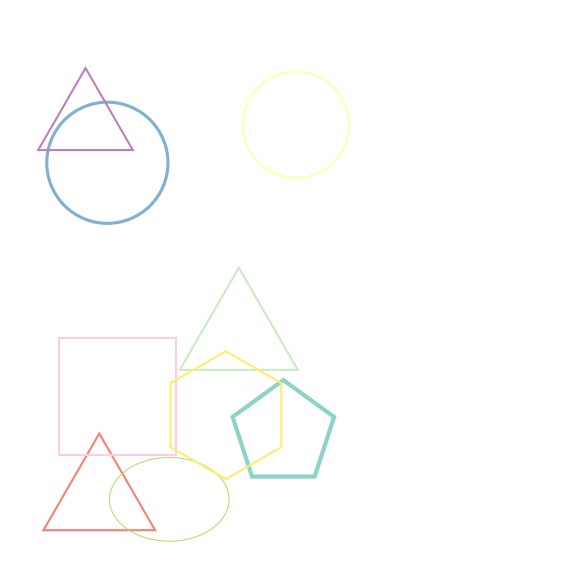[{"shape": "pentagon", "thickness": 2, "radius": 0.46, "center": [0.491, 0.249]}, {"shape": "circle", "thickness": 1, "radius": 0.46, "center": [0.512, 0.783]}, {"shape": "triangle", "thickness": 1, "radius": 0.56, "center": [0.172, 0.137]}, {"shape": "circle", "thickness": 1.5, "radius": 0.52, "center": [0.186, 0.717]}, {"shape": "oval", "thickness": 0.5, "radius": 0.52, "center": [0.293, 0.134]}, {"shape": "square", "thickness": 1, "radius": 0.51, "center": [0.204, 0.313]}, {"shape": "triangle", "thickness": 1, "radius": 0.47, "center": [0.148, 0.787]}, {"shape": "triangle", "thickness": 1, "radius": 0.59, "center": [0.414, 0.418]}, {"shape": "hexagon", "thickness": 1, "radius": 0.55, "center": [0.391, 0.28]}]